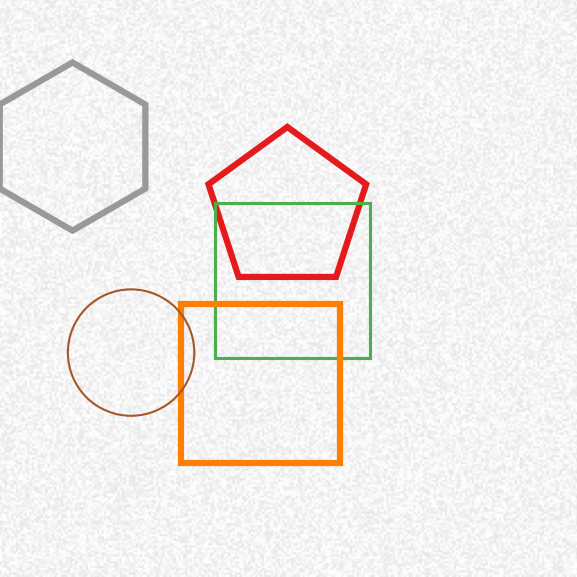[{"shape": "pentagon", "thickness": 3, "radius": 0.72, "center": [0.498, 0.636]}, {"shape": "square", "thickness": 1.5, "radius": 0.67, "center": [0.507, 0.513]}, {"shape": "square", "thickness": 3, "radius": 0.69, "center": [0.451, 0.335]}, {"shape": "circle", "thickness": 1, "radius": 0.55, "center": [0.227, 0.389]}, {"shape": "hexagon", "thickness": 3, "radius": 0.73, "center": [0.126, 0.745]}]